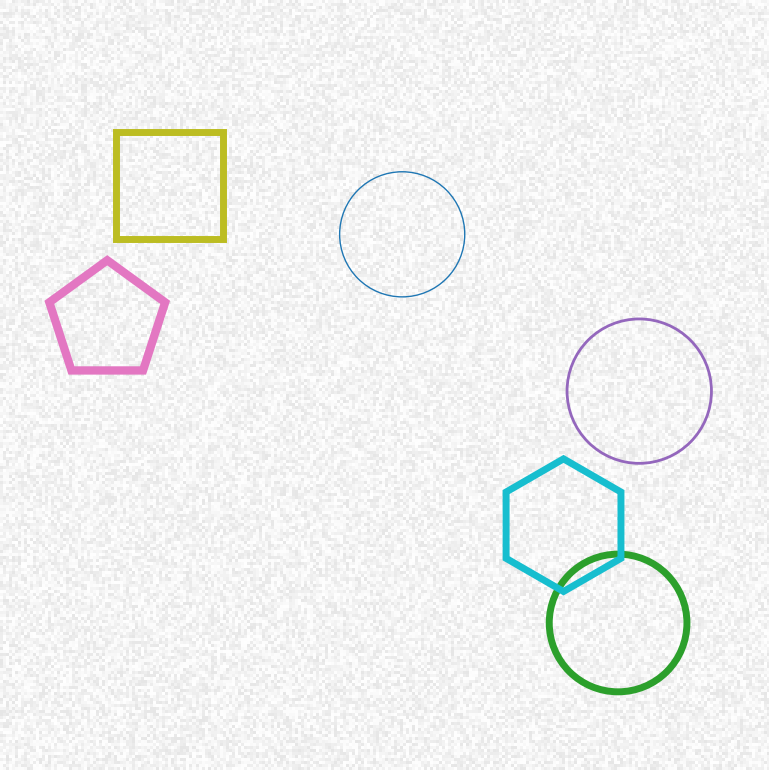[{"shape": "circle", "thickness": 0.5, "radius": 0.41, "center": [0.522, 0.696]}, {"shape": "circle", "thickness": 2.5, "radius": 0.45, "center": [0.803, 0.191]}, {"shape": "circle", "thickness": 1, "radius": 0.47, "center": [0.83, 0.492]}, {"shape": "pentagon", "thickness": 3, "radius": 0.4, "center": [0.139, 0.583]}, {"shape": "square", "thickness": 2.5, "radius": 0.35, "center": [0.22, 0.759]}, {"shape": "hexagon", "thickness": 2.5, "radius": 0.43, "center": [0.732, 0.318]}]